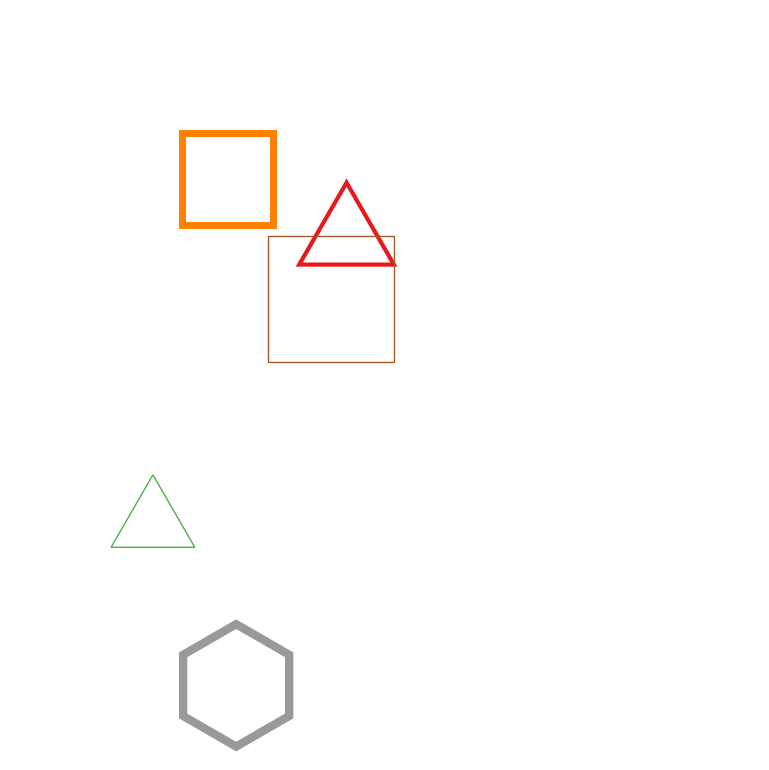[{"shape": "triangle", "thickness": 1.5, "radius": 0.35, "center": [0.45, 0.692]}, {"shape": "triangle", "thickness": 0.5, "radius": 0.31, "center": [0.199, 0.321]}, {"shape": "square", "thickness": 2.5, "radius": 0.3, "center": [0.296, 0.767]}, {"shape": "square", "thickness": 0.5, "radius": 0.41, "center": [0.429, 0.612]}, {"shape": "hexagon", "thickness": 3, "radius": 0.4, "center": [0.307, 0.11]}]